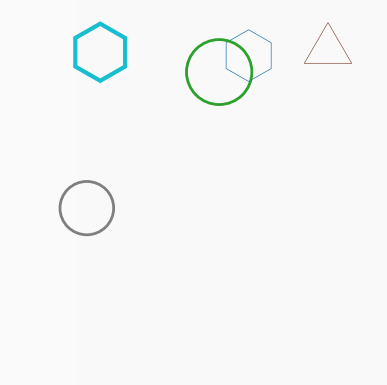[{"shape": "hexagon", "thickness": 0.5, "radius": 0.34, "center": [0.642, 0.856]}, {"shape": "circle", "thickness": 2, "radius": 0.42, "center": [0.566, 0.813]}, {"shape": "triangle", "thickness": 0.5, "radius": 0.35, "center": [0.846, 0.871]}, {"shape": "circle", "thickness": 2, "radius": 0.35, "center": [0.224, 0.459]}, {"shape": "hexagon", "thickness": 3, "radius": 0.37, "center": [0.259, 0.864]}]